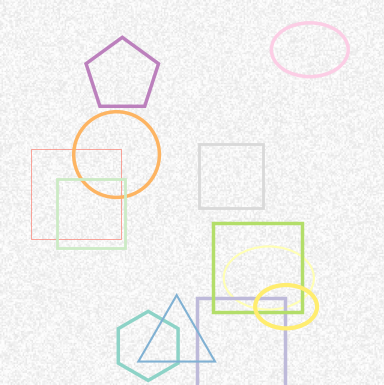[{"shape": "hexagon", "thickness": 2.5, "radius": 0.45, "center": [0.385, 0.102]}, {"shape": "oval", "thickness": 1.5, "radius": 0.59, "center": [0.698, 0.278]}, {"shape": "square", "thickness": 2.5, "radius": 0.57, "center": [0.625, 0.112]}, {"shape": "square", "thickness": 0.5, "radius": 0.58, "center": [0.198, 0.496]}, {"shape": "triangle", "thickness": 1.5, "radius": 0.57, "center": [0.459, 0.118]}, {"shape": "circle", "thickness": 2.5, "radius": 0.56, "center": [0.303, 0.599]}, {"shape": "square", "thickness": 2.5, "radius": 0.58, "center": [0.669, 0.306]}, {"shape": "oval", "thickness": 2.5, "radius": 0.5, "center": [0.805, 0.871]}, {"shape": "square", "thickness": 2, "radius": 0.41, "center": [0.6, 0.542]}, {"shape": "pentagon", "thickness": 2.5, "radius": 0.49, "center": [0.318, 0.804]}, {"shape": "square", "thickness": 2, "radius": 0.44, "center": [0.236, 0.446]}, {"shape": "oval", "thickness": 3, "radius": 0.4, "center": [0.743, 0.203]}]